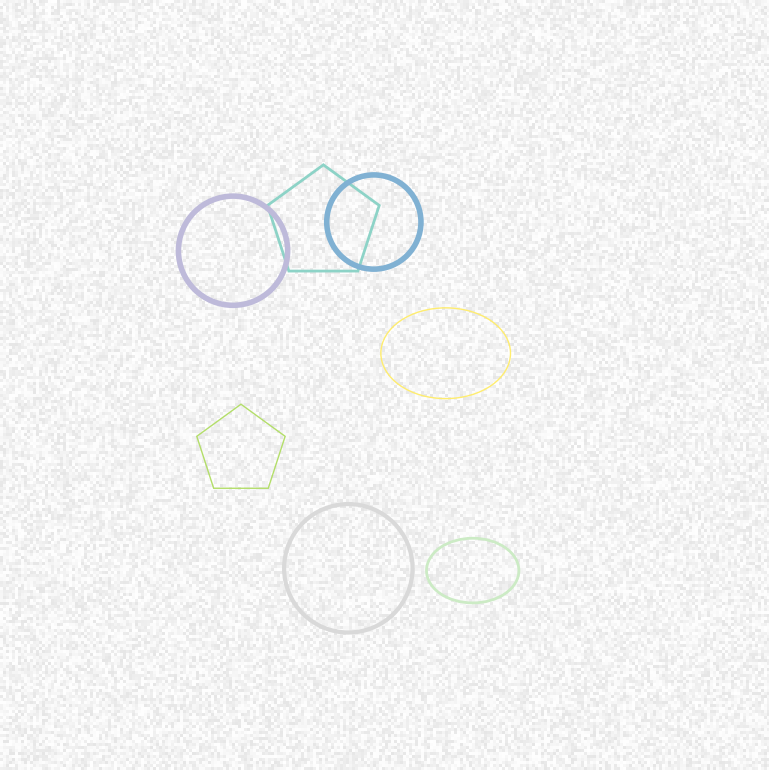[{"shape": "pentagon", "thickness": 1, "radius": 0.38, "center": [0.42, 0.71]}, {"shape": "circle", "thickness": 2, "radius": 0.35, "center": [0.303, 0.674]}, {"shape": "circle", "thickness": 2, "radius": 0.31, "center": [0.486, 0.712]}, {"shape": "pentagon", "thickness": 0.5, "radius": 0.3, "center": [0.313, 0.415]}, {"shape": "circle", "thickness": 1.5, "radius": 0.42, "center": [0.452, 0.262]}, {"shape": "oval", "thickness": 1, "radius": 0.3, "center": [0.614, 0.259]}, {"shape": "oval", "thickness": 0.5, "radius": 0.42, "center": [0.579, 0.541]}]